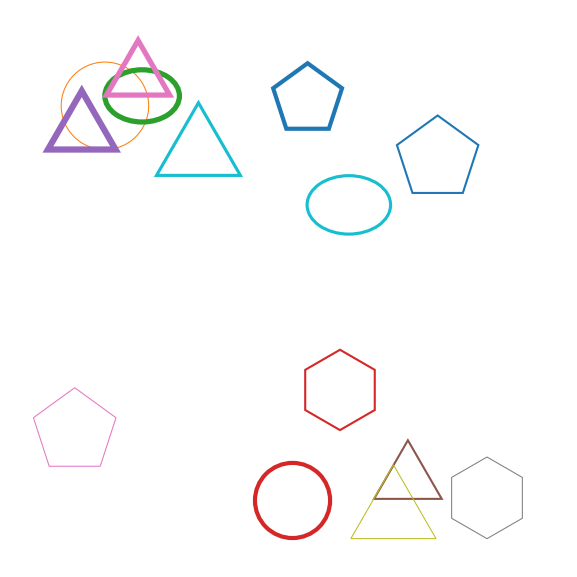[{"shape": "pentagon", "thickness": 2, "radius": 0.31, "center": [0.533, 0.827]}, {"shape": "pentagon", "thickness": 1, "radius": 0.37, "center": [0.758, 0.725]}, {"shape": "circle", "thickness": 0.5, "radius": 0.38, "center": [0.182, 0.816]}, {"shape": "oval", "thickness": 2.5, "radius": 0.32, "center": [0.246, 0.833]}, {"shape": "circle", "thickness": 2, "radius": 0.33, "center": [0.507, 0.133]}, {"shape": "hexagon", "thickness": 1, "radius": 0.35, "center": [0.589, 0.324]}, {"shape": "triangle", "thickness": 3, "radius": 0.34, "center": [0.142, 0.774]}, {"shape": "triangle", "thickness": 1, "radius": 0.34, "center": [0.706, 0.169]}, {"shape": "pentagon", "thickness": 0.5, "radius": 0.38, "center": [0.129, 0.253]}, {"shape": "triangle", "thickness": 2.5, "radius": 0.32, "center": [0.239, 0.866]}, {"shape": "hexagon", "thickness": 0.5, "radius": 0.35, "center": [0.843, 0.137]}, {"shape": "triangle", "thickness": 0.5, "radius": 0.43, "center": [0.681, 0.109]}, {"shape": "oval", "thickness": 1.5, "radius": 0.36, "center": [0.604, 0.644]}, {"shape": "triangle", "thickness": 1.5, "radius": 0.42, "center": [0.344, 0.737]}]